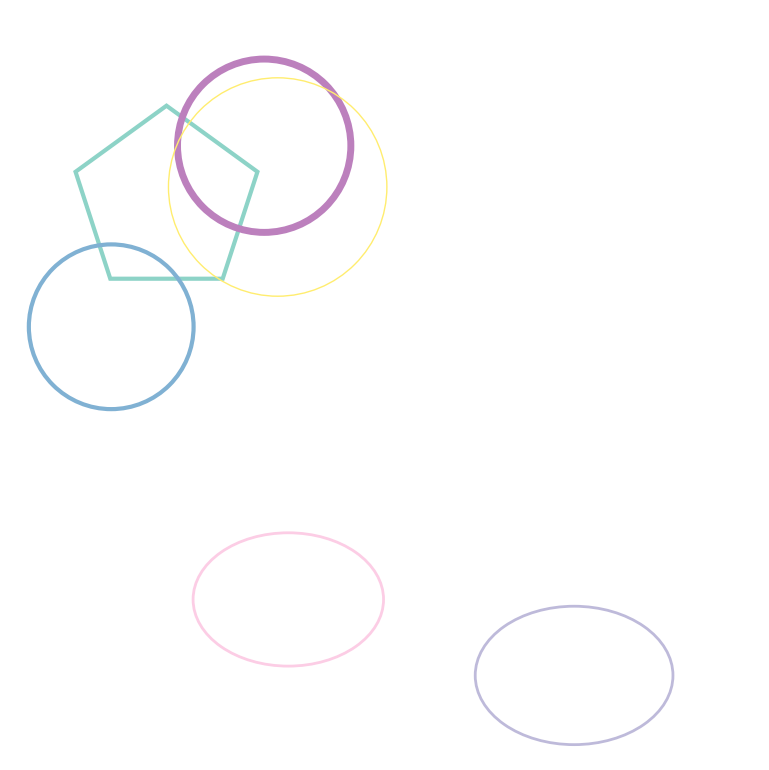[{"shape": "pentagon", "thickness": 1.5, "radius": 0.62, "center": [0.216, 0.739]}, {"shape": "oval", "thickness": 1, "radius": 0.64, "center": [0.746, 0.123]}, {"shape": "circle", "thickness": 1.5, "radius": 0.53, "center": [0.144, 0.576]}, {"shape": "oval", "thickness": 1, "radius": 0.62, "center": [0.374, 0.221]}, {"shape": "circle", "thickness": 2.5, "radius": 0.56, "center": [0.343, 0.811]}, {"shape": "circle", "thickness": 0.5, "radius": 0.71, "center": [0.361, 0.757]}]